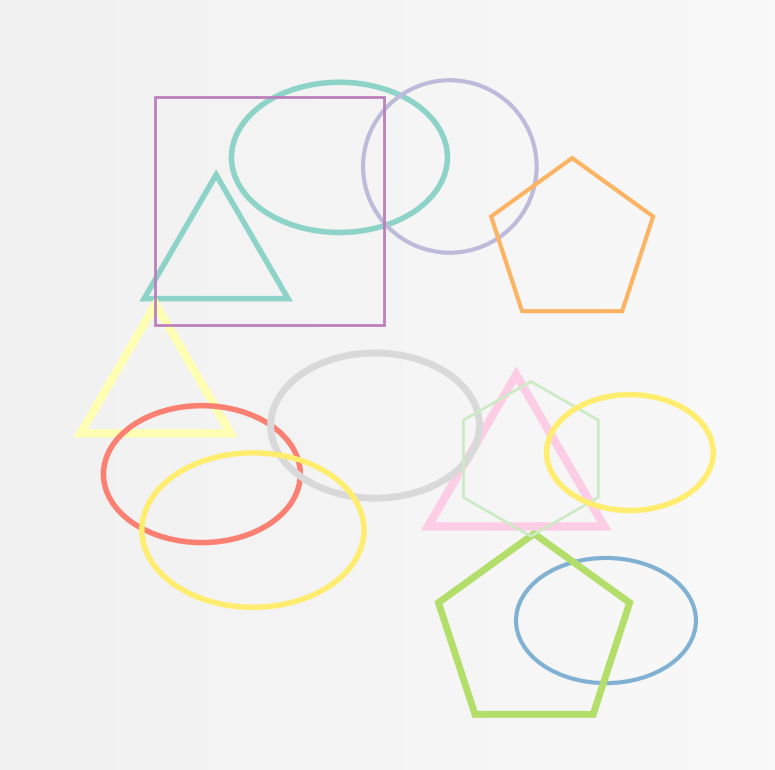[{"shape": "triangle", "thickness": 2, "radius": 0.54, "center": [0.279, 0.666]}, {"shape": "oval", "thickness": 2, "radius": 0.7, "center": [0.438, 0.796]}, {"shape": "triangle", "thickness": 3, "radius": 0.56, "center": [0.201, 0.493]}, {"shape": "circle", "thickness": 1.5, "radius": 0.56, "center": [0.58, 0.784]}, {"shape": "oval", "thickness": 2, "radius": 0.64, "center": [0.26, 0.384]}, {"shape": "oval", "thickness": 1.5, "radius": 0.58, "center": [0.782, 0.194]}, {"shape": "pentagon", "thickness": 1.5, "radius": 0.55, "center": [0.738, 0.685]}, {"shape": "pentagon", "thickness": 2.5, "radius": 0.65, "center": [0.689, 0.177]}, {"shape": "triangle", "thickness": 3, "radius": 0.66, "center": [0.666, 0.382]}, {"shape": "oval", "thickness": 2.5, "radius": 0.67, "center": [0.484, 0.447]}, {"shape": "square", "thickness": 1, "radius": 0.74, "center": [0.348, 0.726]}, {"shape": "hexagon", "thickness": 1, "radius": 0.5, "center": [0.685, 0.404]}, {"shape": "oval", "thickness": 2, "radius": 0.54, "center": [0.813, 0.412]}, {"shape": "oval", "thickness": 2, "radius": 0.72, "center": [0.326, 0.312]}]